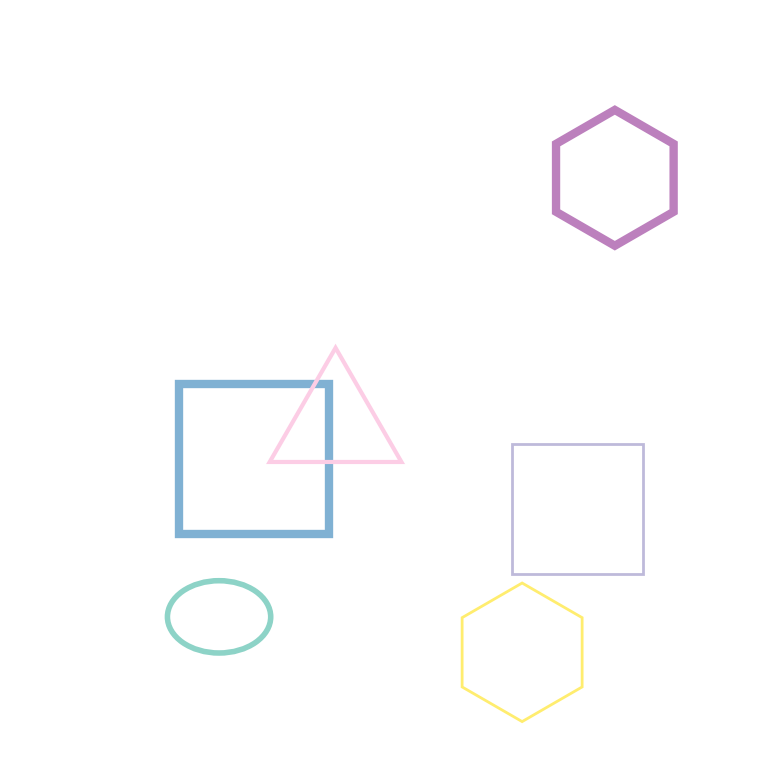[{"shape": "oval", "thickness": 2, "radius": 0.34, "center": [0.285, 0.199]}, {"shape": "square", "thickness": 1, "radius": 0.42, "center": [0.75, 0.339]}, {"shape": "square", "thickness": 3, "radius": 0.49, "center": [0.33, 0.404]}, {"shape": "triangle", "thickness": 1.5, "radius": 0.49, "center": [0.436, 0.449]}, {"shape": "hexagon", "thickness": 3, "radius": 0.44, "center": [0.798, 0.769]}, {"shape": "hexagon", "thickness": 1, "radius": 0.45, "center": [0.678, 0.153]}]